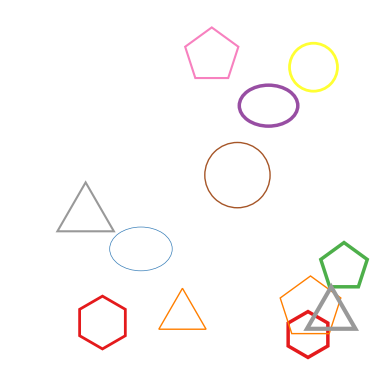[{"shape": "hexagon", "thickness": 2, "radius": 0.34, "center": [0.266, 0.162]}, {"shape": "hexagon", "thickness": 2.5, "radius": 0.3, "center": [0.8, 0.131]}, {"shape": "oval", "thickness": 0.5, "radius": 0.41, "center": [0.366, 0.353]}, {"shape": "pentagon", "thickness": 2.5, "radius": 0.32, "center": [0.894, 0.306]}, {"shape": "oval", "thickness": 2.5, "radius": 0.38, "center": [0.698, 0.726]}, {"shape": "pentagon", "thickness": 1, "radius": 0.41, "center": [0.807, 0.2]}, {"shape": "triangle", "thickness": 1, "radius": 0.35, "center": [0.474, 0.18]}, {"shape": "circle", "thickness": 2, "radius": 0.31, "center": [0.814, 0.825]}, {"shape": "circle", "thickness": 1, "radius": 0.42, "center": [0.617, 0.545]}, {"shape": "pentagon", "thickness": 1.5, "radius": 0.36, "center": [0.55, 0.856]}, {"shape": "triangle", "thickness": 1.5, "radius": 0.42, "center": [0.222, 0.442]}, {"shape": "triangle", "thickness": 3, "radius": 0.36, "center": [0.86, 0.182]}]